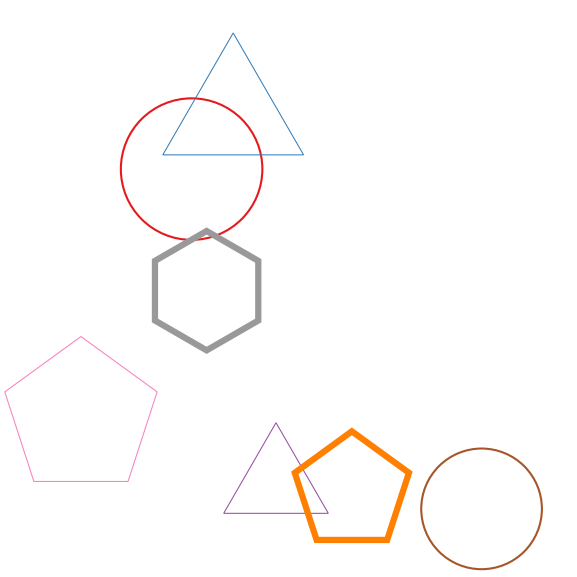[{"shape": "circle", "thickness": 1, "radius": 0.61, "center": [0.332, 0.706]}, {"shape": "triangle", "thickness": 0.5, "radius": 0.7, "center": [0.404, 0.801]}, {"shape": "triangle", "thickness": 0.5, "radius": 0.52, "center": [0.478, 0.163]}, {"shape": "pentagon", "thickness": 3, "radius": 0.52, "center": [0.609, 0.148]}, {"shape": "circle", "thickness": 1, "radius": 0.52, "center": [0.834, 0.118]}, {"shape": "pentagon", "thickness": 0.5, "radius": 0.69, "center": [0.14, 0.278]}, {"shape": "hexagon", "thickness": 3, "radius": 0.52, "center": [0.358, 0.496]}]